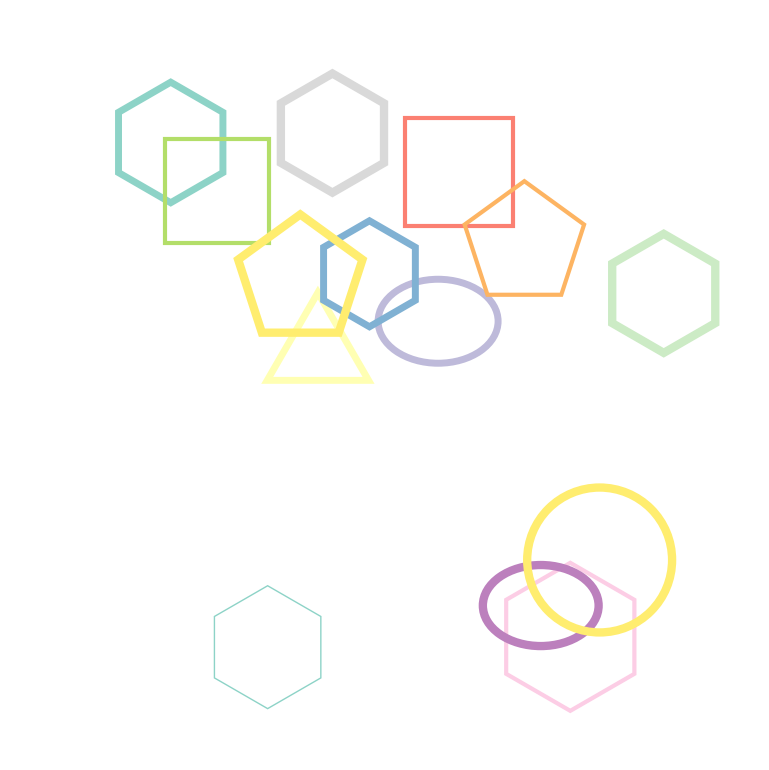[{"shape": "hexagon", "thickness": 2.5, "radius": 0.39, "center": [0.222, 0.815]}, {"shape": "hexagon", "thickness": 0.5, "radius": 0.4, "center": [0.348, 0.159]}, {"shape": "triangle", "thickness": 2.5, "radius": 0.38, "center": [0.413, 0.544]}, {"shape": "oval", "thickness": 2.5, "radius": 0.39, "center": [0.569, 0.583]}, {"shape": "square", "thickness": 1.5, "radius": 0.35, "center": [0.596, 0.776]}, {"shape": "hexagon", "thickness": 2.5, "radius": 0.34, "center": [0.48, 0.644]}, {"shape": "pentagon", "thickness": 1.5, "radius": 0.41, "center": [0.681, 0.683]}, {"shape": "square", "thickness": 1.5, "radius": 0.34, "center": [0.282, 0.752]}, {"shape": "hexagon", "thickness": 1.5, "radius": 0.48, "center": [0.741, 0.173]}, {"shape": "hexagon", "thickness": 3, "radius": 0.39, "center": [0.432, 0.827]}, {"shape": "oval", "thickness": 3, "radius": 0.38, "center": [0.702, 0.214]}, {"shape": "hexagon", "thickness": 3, "radius": 0.39, "center": [0.862, 0.619]}, {"shape": "circle", "thickness": 3, "radius": 0.47, "center": [0.779, 0.273]}, {"shape": "pentagon", "thickness": 3, "radius": 0.42, "center": [0.39, 0.637]}]